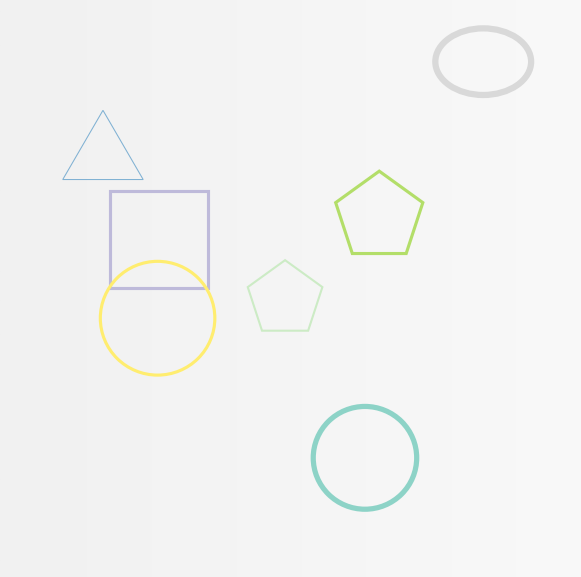[{"shape": "circle", "thickness": 2.5, "radius": 0.44, "center": [0.628, 0.206]}, {"shape": "square", "thickness": 1.5, "radius": 0.42, "center": [0.274, 0.584]}, {"shape": "triangle", "thickness": 0.5, "radius": 0.4, "center": [0.177, 0.728]}, {"shape": "pentagon", "thickness": 1.5, "radius": 0.39, "center": [0.652, 0.624]}, {"shape": "oval", "thickness": 3, "radius": 0.41, "center": [0.831, 0.892]}, {"shape": "pentagon", "thickness": 1, "radius": 0.34, "center": [0.49, 0.481]}, {"shape": "circle", "thickness": 1.5, "radius": 0.49, "center": [0.271, 0.448]}]